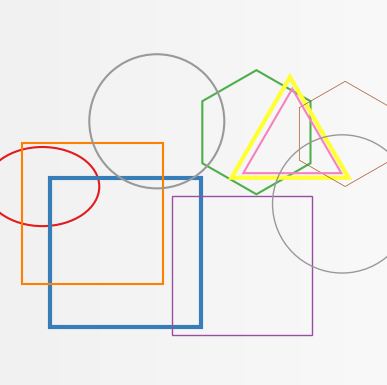[{"shape": "oval", "thickness": 1.5, "radius": 0.73, "center": [0.109, 0.515]}, {"shape": "square", "thickness": 3, "radius": 0.97, "center": [0.324, 0.344]}, {"shape": "hexagon", "thickness": 1.5, "radius": 0.81, "center": [0.662, 0.657]}, {"shape": "square", "thickness": 1, "radius": 0.9, "center": [0.625, 0.31]}, {"shape": "square", "thickness": 1.5, "radius": 0.91, "center": [0.238, 0.446]}, {"shape": "triangle", "thickness": 3, "radius": 0.87, "center": [0.748, 0.626]}, {"shape": "hexagon", "thickness": 0.5, "radius": 0.68, "center": [0.891, 0.652]}, {"shape": "triangle", "thickness": 1.5, "radius": 0.73, "center": [0.754, 0.623]}, {"shape": "circle", "thickness": 1, "radius": 0.9, "center": [0.883, 0.47]}, {"shape": "circle", "thickness": 1.5, "radius": 0.87, "center": [0.405, 0.685]}]